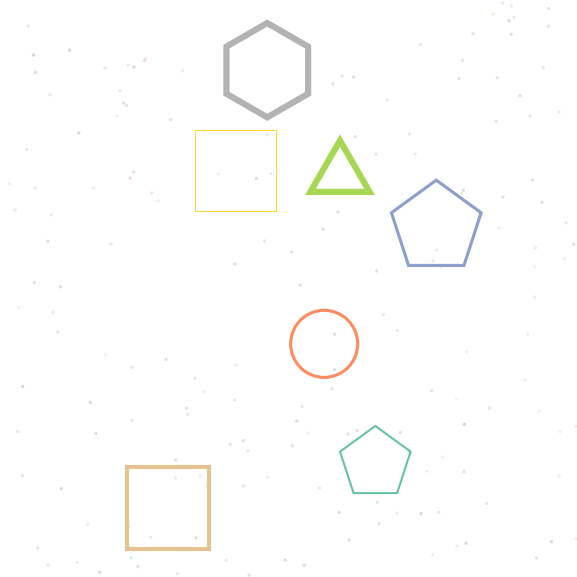[{"shape": "pentagon", "thickness": 1, "radius": 0.32, "center": [0.65, 0.197]}, {"shape": "circle", "thickness": 1.5, "radius": 0.29, "center": [0.561, 0.404]}, {"shape": "pentagon", "thickness": 1.5, "radius": 0.41, "center": [0.755, 0.606]}, {"shape": "triangle", "thickness": 3, "radius": 0.3, "center": [0.589, 0.696]}, {"shape": "square", "thickness": 0.5, "radius": 0.35, "center": [0.407, 0.703]}, {"shape": "square", "thickness": 2, "radius": 0.35, "center": [0.291, 0.119]}, {"shape": "hexagon", "thickness": 3, "radius": 0.41, "center": [0.463, 0.878]}]